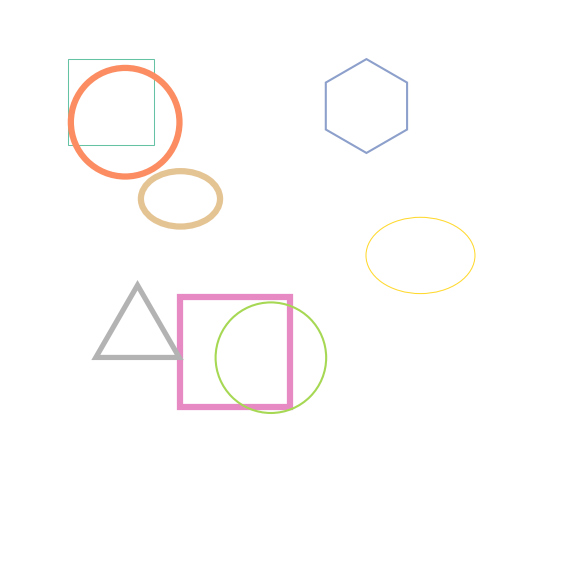[{"shape": "square", "thickness": 0.5, "radius": 0.37, "center": [0.192, 0.822]}, {"shape": "circle", "thickness": 3, "radius": 0.47, "center": [0.217, 0.787]}, {"shape": "hexagon", "thickness": 1, "radius": 0.41, "center": [0.635, 0.816]}, {"shape": "square", "thickness": 3, "radius": 0.47, "center": [0.407, 0.389]}, {"shape": "circle", "thickness": 1, "radius": 0.48, "center": [0.469, 0.38]}, {"shape": "oval", "thickness": 0.5, "radius": 0.47, "center": [0.728, 0.557]}, {"shape": "oval", "thickness": 3, "radius": 0.34, "center": [0.313, 0.655]}, {"shape": "triangle", "thickness": 2.5, "radius": 0.42, "center": [0.238, 0.422]}]